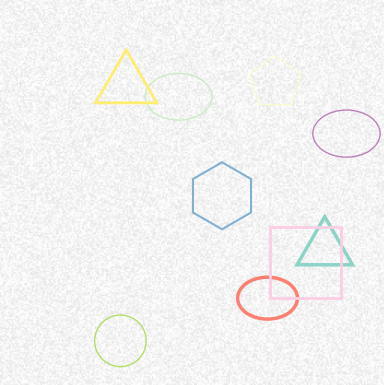[{"shape": "triangle", "thickness": 2.5, "radius": 0.42, "center": [0.844, 0.354]}, {"shape": "pentagon", "thickness": 0.5, "radius": 0.35, "center": [0.714, 0.785]}, {"shape": "oval", "thickness": 2.5, "radius": 0.39, "center": [0.695, 0.226]}, {"shape": "hexagon", "thickness": 1.5, "radius": 0.44, "center": [0.577, 0.491]}, {"shape": "circle", "thickness": 1, "radius": 0.33, "center": [0.313, 0.115]}, {"shape": "square", "thickness": 2, "radius": 0.46, "center": [0.794, 0.319]}, {"shape": "oval", "thickness": 1, "radius": 0.44, "center": [0.9, 0.653]}, {"shape": "oval", "thickness": 1, "radius": 0.43, "center": [0.464, 0.749]}, {"shape": "triangle", "thickness": 2, "radius": 0.46, "center": [0.328, 0.779]}]